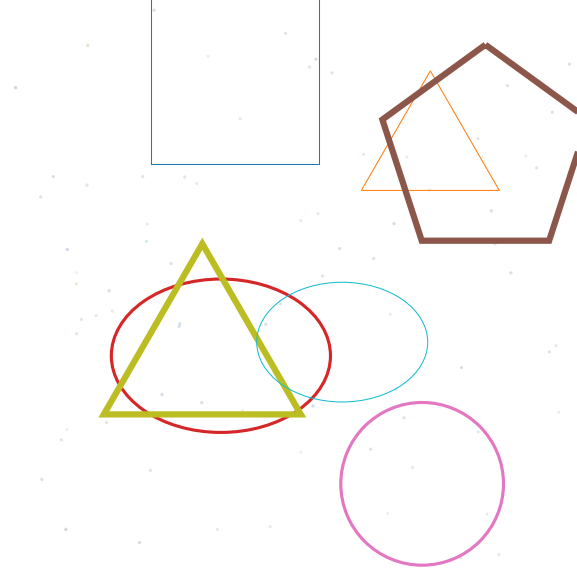[{"shape": "square", "thickness": 0.5, "radius": 0.73, "center": [0.407, 0.86]}, {"shape": "triangle", "thickness": 0.5, "radius": 0.69, "center": [0.745, 0.738]}, {"shape": "oval", "thickness": 1.5, "radius": 0.95, "center": [0.383, 0.383]}, {"shape": "pentagon", "thickness": 3, "radius": 0.94, "center": [0.841, 0.734]}, {"shape": "circle", "thickness": 1.5, "radius": 0.7, "center": [0.731, 0.161]}, {"shape": "triangle", "thickness": 3, "radius": 0.98, "center": [0.35, 0.38]}, {"shape": "oval", "thickness": 0.5, "radius": 0.74, "center": [0.593, 0.407]}]